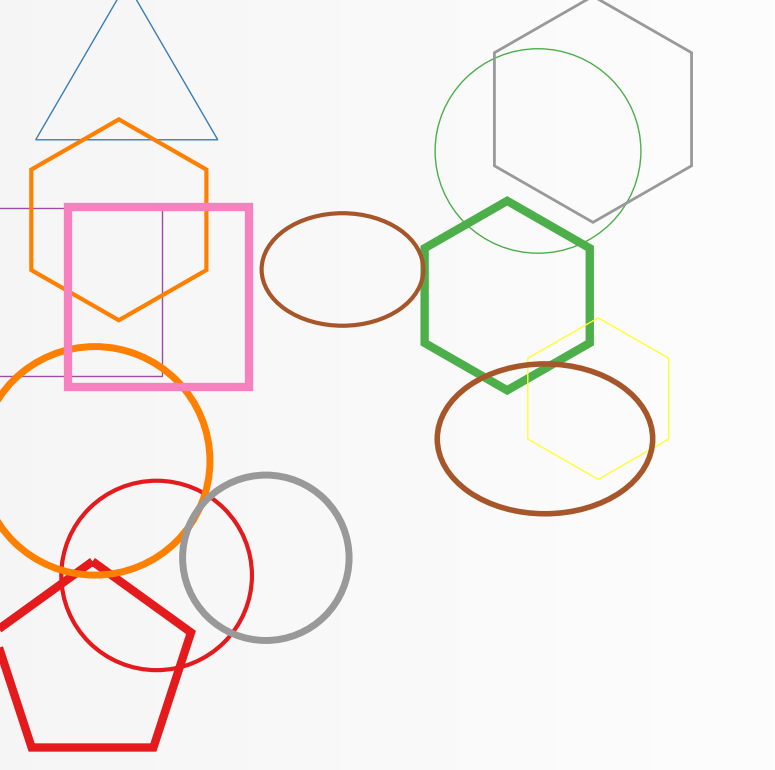[{"shape": "pentagon", "thickness": 3, "radius": 0.67, "center": [0.119, 0.137]}, {"shape": "circle", "thickness": 1.5, "radius": 0.61, "center": [0.202, 0.253]}, {"shape": "triangle", "thickness": 0.5, "radius": 0.68, "center": [0.164, 0.886]}, {"shape": "circle", "thickness": 0.5, "radius": 0.66, "center": [0.694, 0.804]}, {"shape": "hexagon", "thickness": 3, "radius": 0.62, "center": [0.654, 0.616]}, {"shape": "square", "thickness": 0.5, "radius": 0.55, "center": [0.1, 0.62]}, {"shape": "circle", "thickness": 2.5, "radius": 0.74, "center": [0.123, 0.402]}, {"shape": "hexagon", "thickness": 1.5, "radius": 0.65, "center": [0.153, 0.715]}, {"shape": "hexagon", "thickness": 0.5, "radius": 0.52, "center": [0.772, 0.482]}, {"shape": "oval", "thickness": 2, "radius": 0.69, "center": [0.703, 0.43]}, {"shape": "oval", "thickness": 1.5, "radius": 0.52, "center": [0.442, 0.65]}, {"shape": "square", "thickness": 3, "radius": 0.58, "center": [0.204, 0.614]}, {"shape": "circle", "thickness": 2.5, "radius": 0.54, "center": [0.343, 0.276]}, {"shape": "hexagon", "thickness": 1, "radius": 0.73, "center": [0.765, 0.858]}]